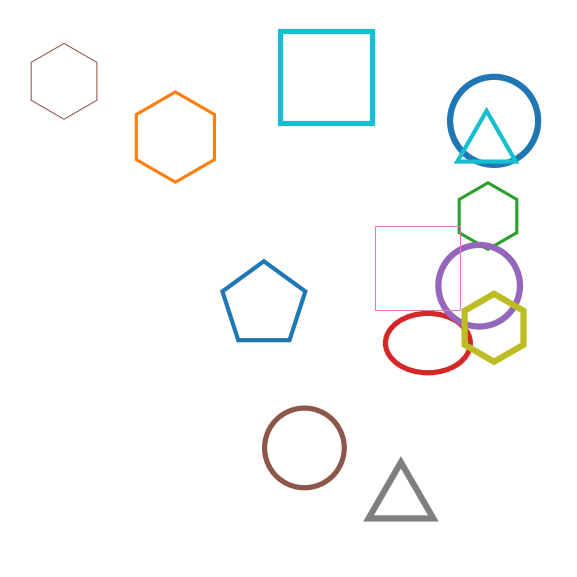[{"shape": "circle", "thickness": 3, "radius": 0.38, "center": [0.856, 0.79]}, {"shape": "pentagon", "thickness": 2, "radius": 0.38, "center": [0.457, 0.471]}, {"shape": "hexagon", "thickness": 1.5, "radius": 0.39, "center": [0.304, 0.762]}, {"shape": "hexagon", "thickness": 1.5, "radius": 0.29, "center": [0.845, 0.625]}, {"shape": "oval", "thickness": 2.5, "radius": 0.37, "center": [0.741, 0.405]}, {"shape": "circle", "thickness": 3, "radius": 0.35, "center": [0.83, 0.504]}, {"shape": "hexagon", "thickness": 0.5, "radius": 0.33, "center": [0.111, 0.858]}, {"shape": "circle", "thickness": 2.5, "radius": 0.34, "center": [0.527, 0.224]}, {"shape": "square", "thickness": 0.5, "radius": 0.37, "center": [0.723, 0.535]}, {"shape": "triangle", "thickness": 3, "radius": 0.32, "center": [0.694, 0.134]}, {"shape": "hexagon", "thickness": 3, "radius": 0.29, "center": [0.856, 0.432]}, {"shape": "square", "thickness": 2.5, "radius": 0.4, "center": [0.564, 0.866]}, {"shape": "triangle", "thickness": 2, "radius": 0.29, "center": [0.843, 0.749]}]